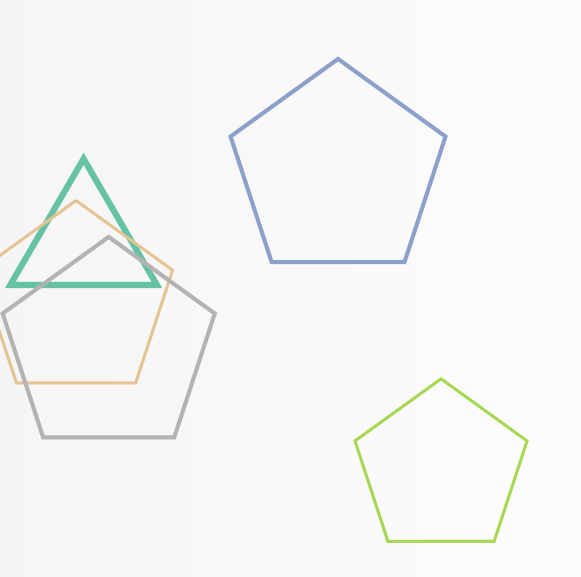[{"shape": "triangle", "thickness": 3, "radius": 0.73, "center": [0.144, 0.578]}, {"shape": "pentagon", "thickness": 2, "radius": 0.97, "center": [0.582, 0.703]}, {"shape": "pentagon", "thickness": 1.5, "radius": 0.78, "center": [0.759, 0.188]}, {"shape": "pentagon", "thickness": 1.5, "radius": 0.87, "center": [0.131, 0.477]}, {"shape": "pentagon", "thickness": 2, "radius": 0.96, "center": [0.187, 0.397]}]